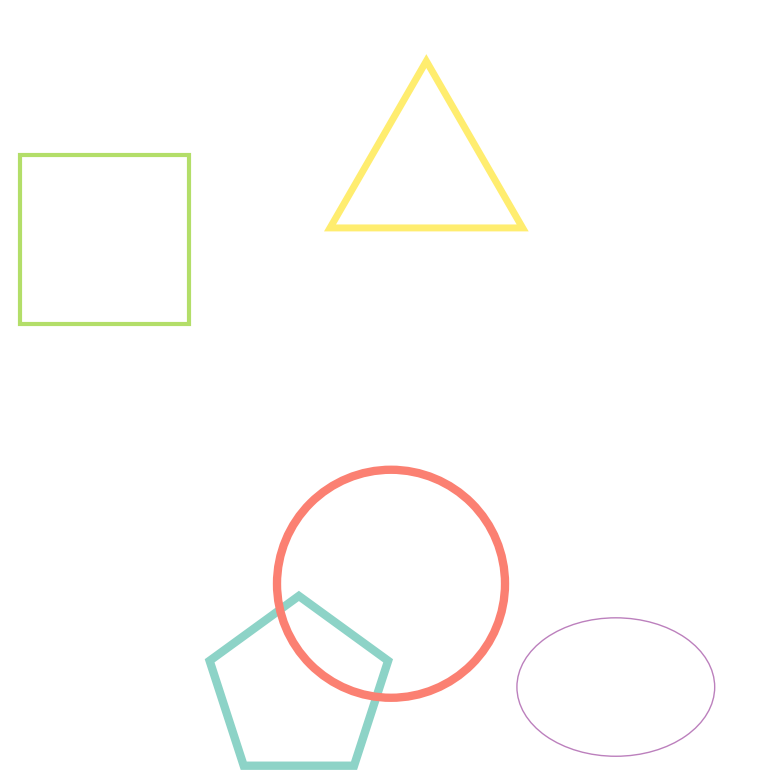[{"shape": "pentagon", "thickness": 3, "radius": 0.61, "center": [0.388, 0.104]}, {"shape": "circle", "thickness": 3, "radius": 0.74, "center": [0.508, 0.242]}, {"shape": "square", "thickness": 1.5, "radius": 0.55, "center": [0.135, 0.689]}, {"shape": "oval", "thickness": 0.5, "radius": 0.64, "center": [0.8, 0.108]}, {"shape": "triangle", "thickness": 2.5, "radius": 0.72, "center": [0.554, 0.776]}]